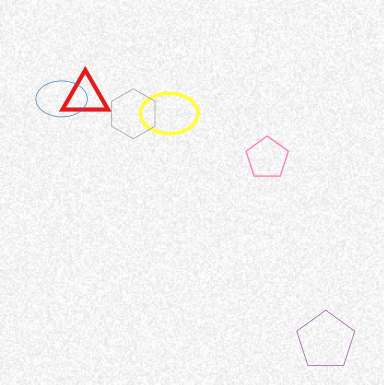[{"shape": "triangle", "thickness": 3, "radius": 0.34, "center": [0.221, 0.75]}, {"shape": "oval", "thickness": 0.5, "radius": 0.33, "center": [0.16, 0.743]}, {"shape": "pentagon", "thickness": 0.5, "radius": 0.4, "center": [0.846, 0.115]}, {"shape": "oval", "thickness": 2.5, "radius": 0.37, "center": [0.44, 0.705]}, {"shape": "pentagon", "thickness": 1, "radius": 0.29, "center": [0.694, 0.589]}, {"shape": "hexagon", "thickness": 0.5, "radius": 0.32, "center": [0.346, 0.705]}]